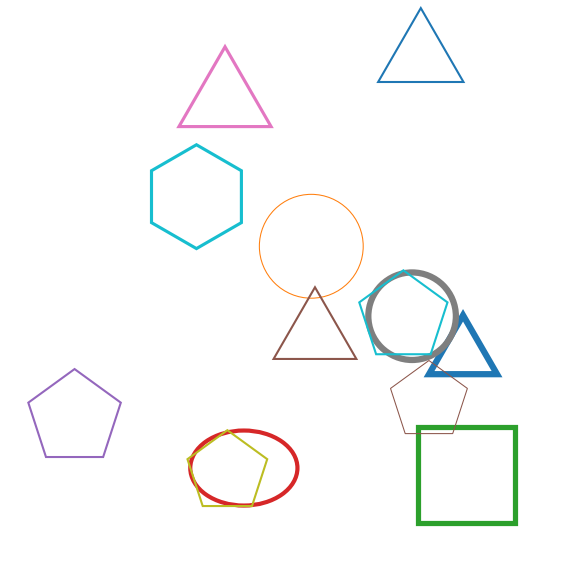[{"shape": "triangle", "thickness": 3, "radius": 0.34, "center": [0.802, 0.385]}, {"shape": "triangle", "thickness": 1, "radius": 0.43, "center": [0.729, 0.9]}, {"shape": "circle", "thickness": 0.5, "radius": 0.45, "center": [0.539, 0.573]}, {"shape": "square", "thickness": 2.5, "radius": 0.42, "center": [0.808, 0.176]}, {"shape": "oval", "thickness": 2, "radius": 0.46, "center": [0.422, 0.189]}, {"shape": "pentagon", "thickness": 1, "radius": 0.42, "center": [0.129, 0.276]}, {"shape": "pentagon", "thickness": 0.5, "radius": 0.35, "center": [0.743, 0.305]}, {"shape": "triangle", "thickness": 1, "radius": 0.41, "center": [0.545, 0.419]}, {"shape": "triangle", "thickness": 1.5, "radius": 0.46, "center": [0.39, 0.826]}, {"shape": "circle", "thickness": 3, "radius": 0.38, "center": [0.714, 0.452]}, {"shape": "pentagon", "thickness": 1, "radius": 0.36, "center": [0.394, 0.182]}, {"shape": "pentagon", "thickness": 1, "radius": 0.4, "center": [0.698, 0.451]}, {"shape": "hexagon", "thickness": 1.5, "radius": 0.45, "center": [0.34, 0.659]}]